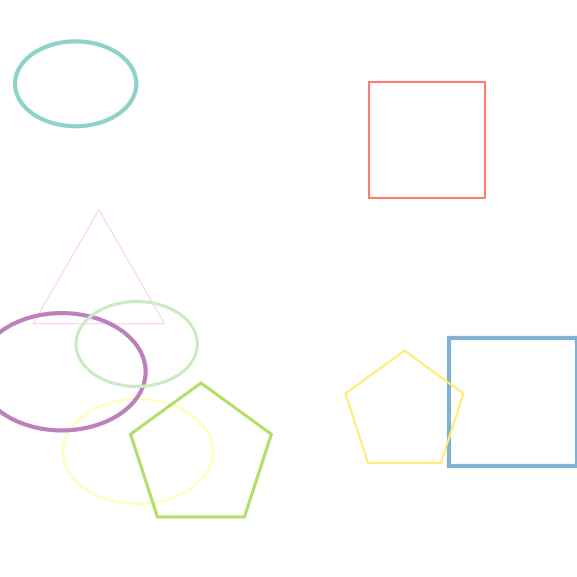[{"shape": "oval", "thickness": 2, "radius": 0.53, "center": [0.131, 0.854]}, {"shape": "oval", "thickness": 1, "radius": 0.65, "center": [0.239, 0.217]}, {"shape": "square", "thickness": 1, "radius": 0.5, "center": [0.739, 0.757]}, {"shape": "square", "thickness": 2, "radius": 0.55, "center": [0.888, 0.302]}, {"shape": "pentagon", "thickness": 1.5, "radius": 0.64, "center": [0.348, 0.208]}, {"shape": "triangle", "thickness": 0.5, "radius": 0.66, "center": [0.171, 0.504]}, {"shape": "oval", "thickness": 2, "radius": 0.73, "center": [0.107, 0.355]}, {"shape": "oval", "thickness": 1.5, "radius": 0.53, "center": [0.237, 0.403]}, {"shape": "pentagon", "thickness": 1, "radius": 0.54, "center": [0.7, 0.285]}]